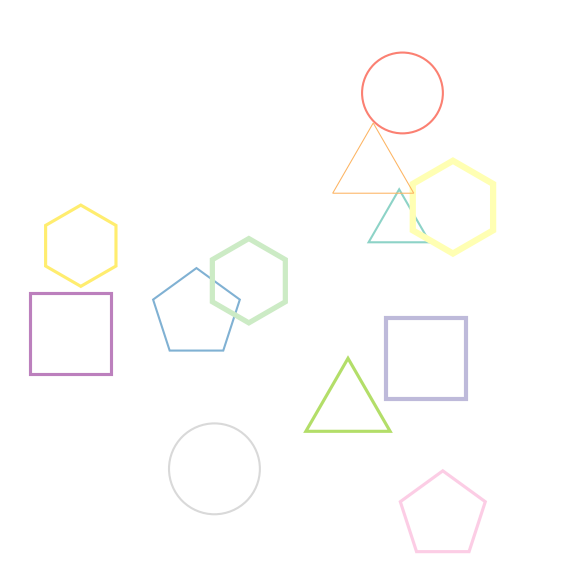[{"shape": "triangle", "thickness": 1, "radius": 0.31, "center": [0.691, 0.61]}, {"shape": "hexagon", "thickness": 3, "radius": 0.4, "center": [0.784, 0.64]}, {"shape": "square", "thickness": 2, "radius": 0.35, "center": [0.737, 0.378]}, {"shape": "circle", "thickness": 1, "radius": 0.35, "center": [0.697, 0.838]}, {"shape": "pentagon", "thickness": 1, "radius": 0.39, "center": [0.34, 0.456]}, {"shape": "triangle", "thickness": 0.5, "radius": 0.41, "center": [0.646, 0.705]}, {"shape": "triangle", "thickness": 1.5, "radius": 0.42, "center": [0.603, 0.294]}, {"shape": "pentagon", "thickness": 1.5, "radius": 0.39, "center": [0.767, 0.106]}, {"shape": "circle", "thickness": 1, "radius": 0.39, "center": [0.371, 0.187]}, {"shape": "square", "thickness": 1.5, "radius": 0.35, "center": [0.122, 0.422]}, {"shape": "hexagon", "thickness": 2.5, "radius": 0.36, "center": [0.431, 0.513]}, {"shape": "hexagon", "thickness": 1.5, "radius": 0.35, "center": [0.14, 0.574]}]